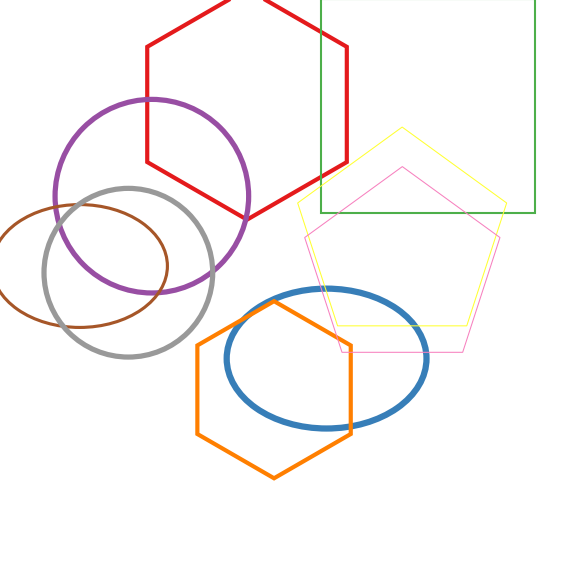[{"shape": "hexagon", "thickness": 2, "radius": 1.0, "center": [0.428, 0.818]}, {"shape": "oval", "thickness": 3, "radius": 0.86, "center": [0.566, 0.378]}, {"shape": "square", "thickness": 1, "radius": 0.93, "center": [0.742, 0.815]}, {"shape": "circle", "thickness": 2.5, "radius": 0.84, "center": [0.263, 0.659]}, {"shape": "hexagon", "thickness": 2, "radius": 0.77, "center": [0.475, 0.324]}, {"shape": "pentagon", "thickness": 0.5, "radius": 0.95, "center": [0.696, 0.589]}, {"shape": "oval", "thickness": 1.5, "radius": 0.76, "center": [0.138, 0.539]}, {"shape": "pentagon", "thickness": 0.5, "radius": 0.89, "center": [0.697, 0.533]}, {"shape": "circle", "thickness": 2.5, "radius": 0.73, "center": [0.222, 0.527]}]